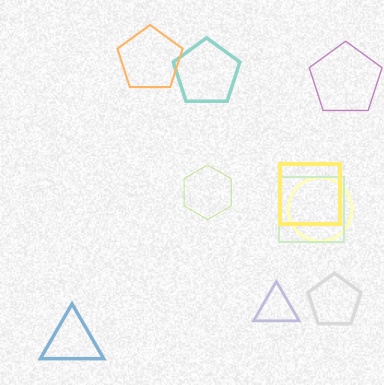[{"shape": "pentagon", "thickness": 2.5, "radius": 0.45, "center": [0.537, 0.811]}, {"shape": "circle", "thickness": 2, "radius": 0.41, "center": [0.832, 0.456]}, {"shape": "triangle", "thickness": 2, "radius": 0.34, "center": [0.718, 0.201]}, {"shape": "triangle", "thickness": 2.5, "radius": 0.47, "center": [0.187, 0.116]}, {"shape": "pentagon", "thickness": 1.5, "radius": 0.45, "center": [0.39, 0.846]}, {"shape": "hexagon", "thickness": 0.5, "radius": 0.35, "center": [0.539, 0.501]}, {"shape": "pentagon", "thickness": 2.5, "radius": 0.36, "center": [0.869, 0.218]}, {"shape": "pentagon", "thickness": 1, "radius": 0.5, "center": [0.898, 0.794]}, {"shape": "square", "thickness": 1.5, "radius": 0.42, "center": [0.808, 0.456]}, {"shape": "square", "thickness": 3, "radius": 0.39, "center": [0.805, 0.496]}]